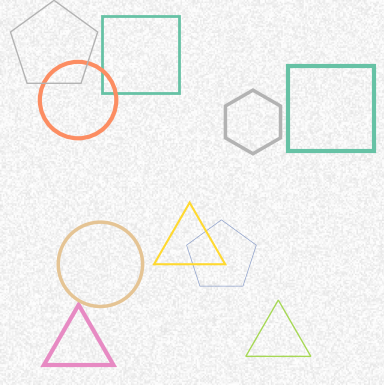[{"shape": "square", "thickness": 3, "radius": 0.56, "center": [0.86, 0.718]}, {"shape": "square", "thickness": 2, "radius": 0.5, "center": [0.365, 0.859]}, {"shape": "circle", "thickness": 3, "radius": 0.5, "center": [0.203, 0.74]}, {"shape": "pentagon", "thickness": 0.5, "radius": 0.48, "center": [0.575, 0.334]}, {"shape": "triangle", "thickness": 3, "radius": 0.52, "center": [0.204, 0.104]}, {"shape": "triangle", "thickness": 1, "radius": 0.49, "center": [0.723, 0.123]}, {"shape": "triangle", "thickness": 1.5, "radius": 0.53, "center": [0.493, 0.367]}, {"shape": "circle", "thickness": 2.5, "radius": 0.55, "center": [0.261, 0.314]}, {"shape": "pentagon", "thickness": 1, "radius": 0.6, "center": [0.14, 0.88]}, {"shape": "hexagon", "thickness": 2.5, "radius": 0.41, "center": [0.657, 0.683]}]